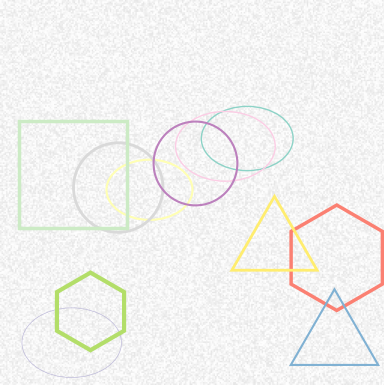[{"shape": "oval", "thickness": 1, "radius": 0.6, "center": [0.642, 0.64]}, {"shape": "oval", "thickness": 1.5, "radius": 0.56, "center": [0.388, 0.507]}, {"shape": "oval", "thickness": 0.5, "radius": 0.65, "center": [0.186, 0.11]}, {"shape": "hexagon", "thickness": 2.5, "radius": 0.68, "center": [0.875, 0.331]}, {"shape": "triangle", "thickness": 1.5, "radius": 0.66, "center": [0.869, 0.118]}, {"shape": "hexagon", "thickness": 3, "radius": 0.5, "center": [0.235, 0.191]}, {"shape": "oval", "thickness": 1, "radius": 0.65, "center": [0.585, 0.62]}, {"shape": "circle", "thickness": 2, "radius": 0.58, "center": [0.307, 0.513]}, {"shape": "circle", "thickness": 1.5, "radius": 0.54, "center": [0.508, 0.575]}, {"shape": "square", "thickness": 2.5, "radius": 0.7, "center": [0.19, 0.546]}, {"shape": "triangle", "thickness": 2, "radius": 0.64, "center": [0.713, 0.362]}]